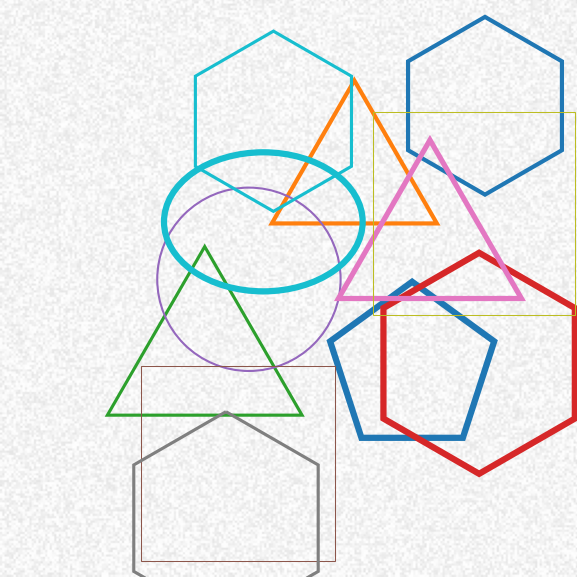[{"shape": "hexagon", "thickness": 2, "radius": 0.77, "center": [0.84, 0.816]}, {"shape": "pentagon", "thickness": 3, "radius": 0.75, "center": [0.714, 0.362]}, {"shape": "triangle", "thickness": 2, "radius": 0.83, "center": [0.614, 0.695]}, {"shape": "triangle", "thickness": 1.5, "radius": 0.97, "center": [0.354, 0.378]}, {"shape": "hexagon", "thickness": 3, "radius": 0.96, "center": [0.83, 0.37]}, {"shape": "circle", "thickness": 1, "radius": 0.79, "center": [0.431, 0.516]}, {"shape": "square", "thickness": 0.5, "radius": 0.84, "center": [0.412, 0.197]}, {"shape": "triangle", "thickness": 2.5, "radius": 0.91, "center": [0.745, 0.574]}, {"shape": "hexagon", "thickness": 1.5, "radius": 0.92, "center": [0.391, 0.102]}, {"shape": "square", "thickness": 0.5, "radius": 0.87, "center": [0.82, 0.629]}, {"shape": "hexagon", "thickness": 1.5, "radius": 0.78, "center": [0.473, 0.789]}, {"shape": "oval", "thickness": 3, "radius": 0.86, "center": [0.456, 0.615]}]